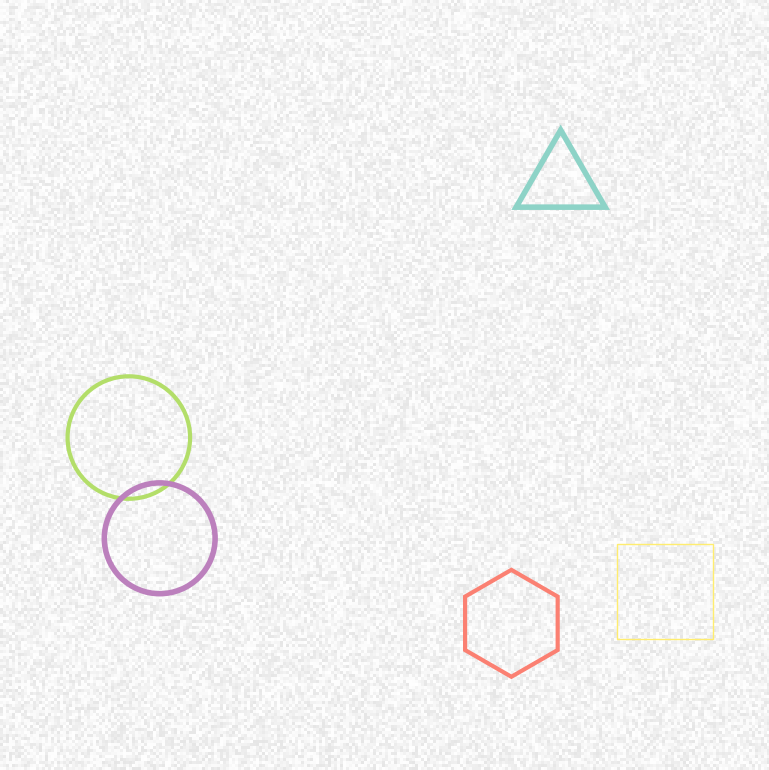[{"shape": "triangle", "thickness": 2, "radius": 0.33, "center": [0.728, 0.764]}, {"shape": "hexagon", "thickness": 1.5, "radius": 0.35, "center": [0.664, 0.191]}, {"shape": "circle", "thickness": 1.5, "radius": 0.4, "center": [0.167, 0.432]}, {"shape": "circle", "thickness": 2, "radius": 0.36, "center": [0.207, 0.301]}, {"shape": "square", "thickness": 0.5, "radius": 0.31, "center": [0.864, 0.232]}]